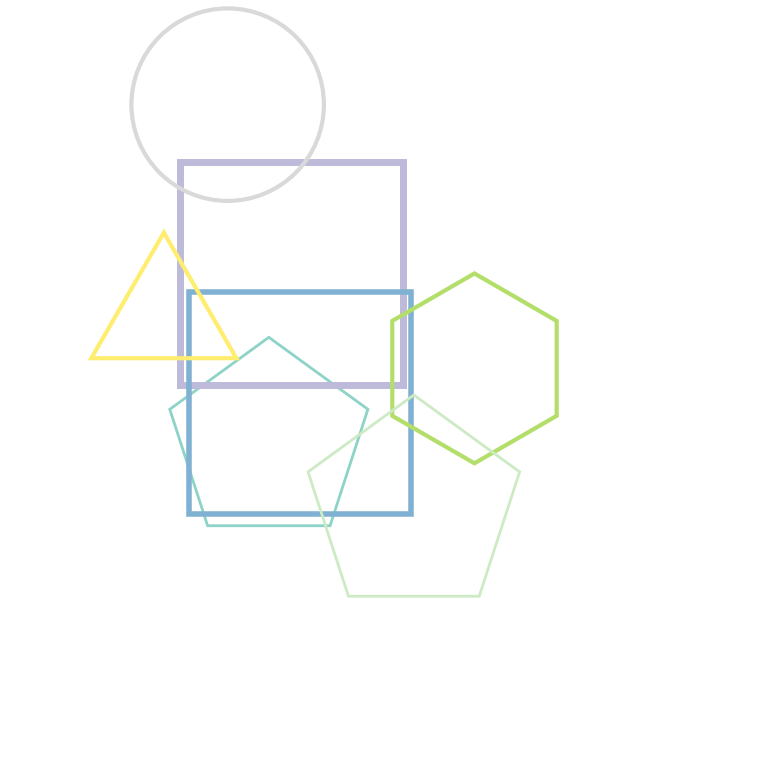[{"shape": "pentagon", "thickness": 1, "radius": 0.68, "center": [0.349, 0.427]}, {"shape": "square", "thickness": 2.5, "radius": 0.72, "center": [0.379, 0.644]}, {"shape": "square", "thickness": 2, "radius": 0.72, "center": [0.39, 0.476]}, {"shape": "hexagon", "thickness": 1.5, "radius": 0.62, "center": [0.616, 0.522]}, {"shape": "circle", "thickness": 1.5, "radius": 0.63, "center": [0.296, 0.864]}, {"shape": "pentagon", "thickness": 1, "radius": 0.72, "center": [0.537, 0.343]}, {"shape": "triangle", "thickness": 1.5, "radius": 0.54, "center": [0.213, 0.589]}]